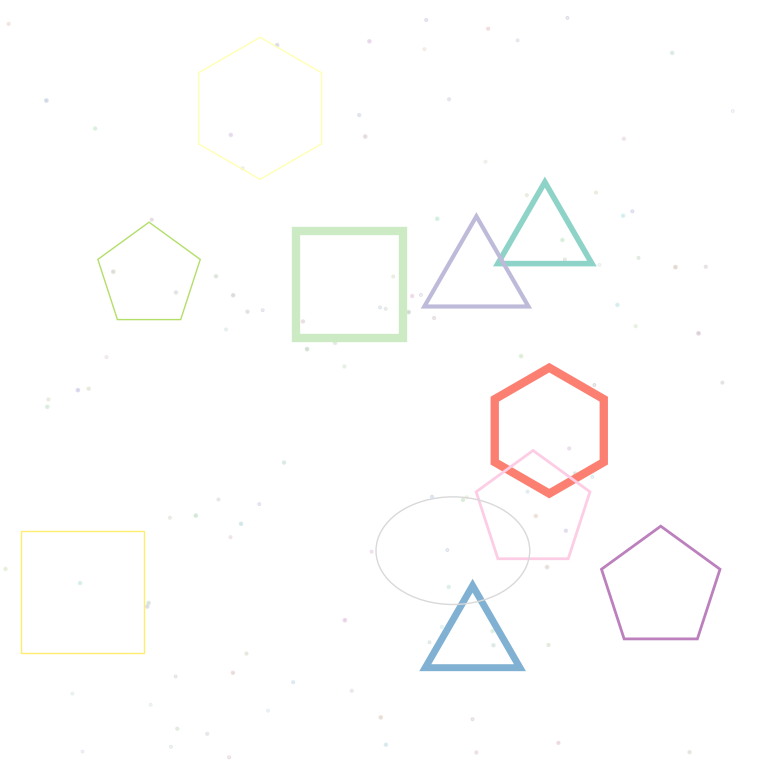[{"shape": "triangle", "thickness": 2, "radius": 0.35, "center": [0.708, 0.693]}, {"shape": "hexagon", "thickness": 0.5, "radius": 0.46, "center": [0.338, 0.859]}, {"shape": "triangle", "thickness": 1.5, "radius": 0.39, "center": [0.619, 0.641]}, {"shape": "hexagon", "thickness": 3, "radius": 0.41, "center": [0.713, 0.441]}, {"shape": "triangle", "thickness": 2.5, "radius": 0.35, "center": [0.614, 0.168]}, {"shape": "pentagon", "thickness": 0.5, "radius": 0.35, "center": [0.194, 0.642]}, {"shape": "pentagon", "thickness": 1, "radius": 0.39, "center": [0.692, 0.337]}, {"shape": "oval", "thickness": 0.5, "radius": 0.5, "center": [0.588, 0.285]}, {"shape": "pentagon", "thickness": 1, "radius": 0.4, "center": [0.858, 0.236]}, {"shape": "square", "thickness": 3, "radius": 0.35, "center": [0.454, 0.63]}, {"shape": "square", "thickness": 0.5, "radius": 0.4, "center": [0.107, 0.231]}]